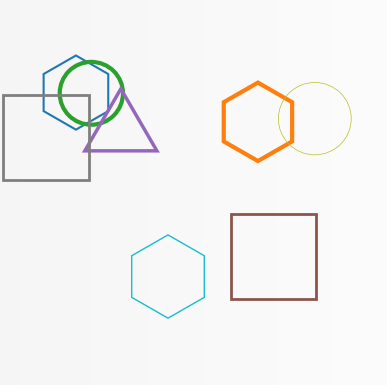[{"shape": "hexagon", "thickness": 1.5, "radius": 0.48, "center": [0.196, 0.76]}, {"shape": "hexagon", "thickness": 3, "radius": 0.51, "center": [0.666, 0.684]}, {"shape": "circle", "thickness": 3, "radius": 0.41, "center": [0.236, 0.758]}, {"shape": "triangle", "thickness": 2.5, "radius": 0.54, "center": [0.312, 0.662]}, {"shape": "square", "thickness": 2, "radius": 0.55, "center": [0.706, 0.334]}, {"shape": "square", "thickness": 2, "radius": 0.55, "center": [0.119, 0.643]}, {"shape": "circle", "thickness": 0.5, "radius": 0.47, "center": [0.812, 0.692]}, {"shape": "hexagon", "thickness": 1, "radius": 0.54, "center": [0.434, 0.282]}]